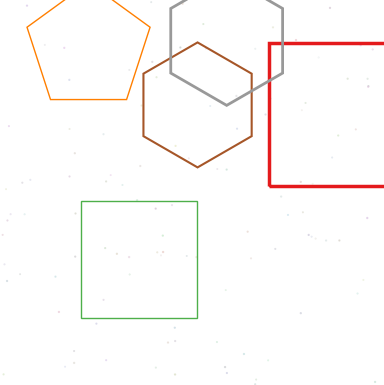[{"shape": "square", "thickness": 2.5, "radius": 0.93, "center": [0.885, 0.701]}, {"shape": "square", "thickness": 1, "radius": 0.75, "center": [0.36, 0.326]}, {"shape": "pentagon", "thickness": 1, "radius": 0.84, "center": [0.23, 0.877]}, {"shape": "hexagon", "thickness": 1.5, "radius": 0.81, "center": [0.513, 0.727]}, {"shape": "hexagon", "thickness": 2, "radius": 0.84, "center": [0.589, 0.894]}]